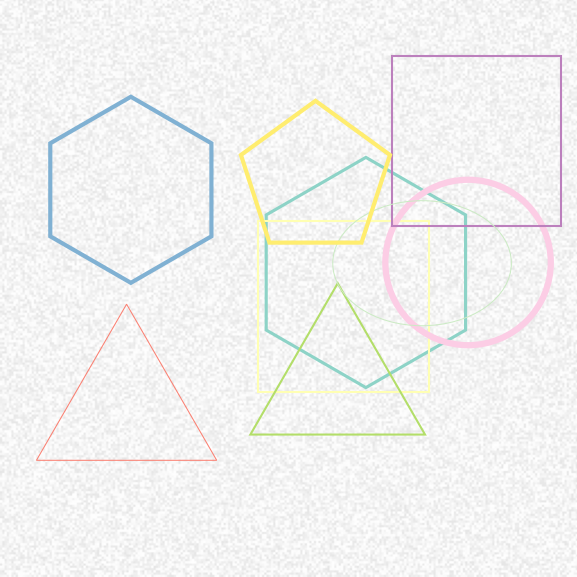[{"shape": "hexagon", "thickness": 1.5, "radius": 1.0, "center": [0.634, 0.527]}, {"shape": "square", "thickness": 1, "radius": 0.74, "center": [0.595, 0.468]}, {"shape": "triangle", "thickness": 0.5, "radius": 0.9, "center": [0.219, 0.292]}, {"shape": "hexagon", "thickness": 2, "radius": 0.81, "center": [0.227, 0.67]}, {"shape": "triangle", "thickness": 1, "radius": 0.87, "center": [0.585, 0.334]}, {"shape": "circle", "thickness": 3, "radius": 0.72, "center": [0.81, 0.545]}, {"shape": "square", "thickness": 1, "radius": 0.73, "center": [0.825, 0.755]}, {"shape": "oval", "thickness": 0.5, "radius": 0.77, "center": [0.731, 0.543]}, {"shape": "pentagon", "thickness": 2, "radius": 0.68, "center": [0.546, 0.689]}]